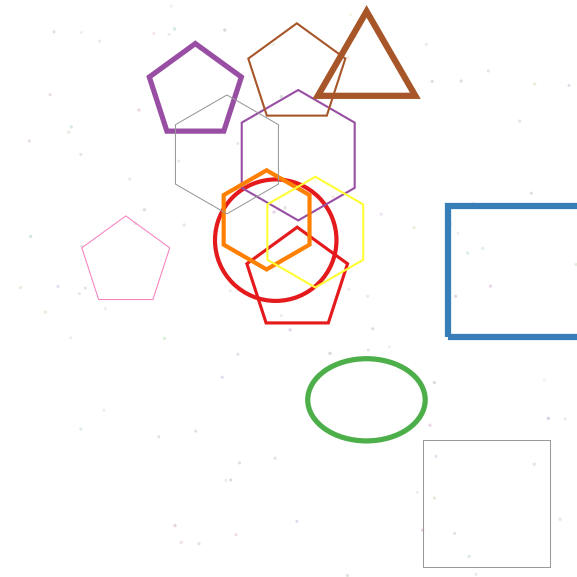[{"shape": "pentagon", "thickness": 1.5, "radius": 0.46, "center": [0.515, 0.514]}, {"shape": "circle", "thickness": 2, "radius": 0.53, "center": [0.477, 0.583]}, {"shape": "square", "thickness": 3, "radius": 0.57, "center": [0.889, 0.529]}, {"shape": "oval", "thickness": 2.5, "radius": 0.51, "center": [0.635, 0.307]}, {"shape": "hexagon", "thickness": 1, "radius": 0.56, "center": [0.516, 0.73]}, {"shape": "pentagon", "thickness": 2.5, "radius": 0.42, "center": [0.338, 0.84]}, {"shape": "hexagon", "thickness": 2, "radius": 0.43, "center": [0.462, 0.618]}, {"shape": "hexagon", "thickness": 1, "radius": 0.48, "center": [0.546, 0.597]}, {"shape": "pentagon", "thickness": 1, "radius": 0.44, "center": [0.514, 0.87]}, {"shape": "triangle", "thickness": 3, "radius": 0.49, "center": [0.635, 0.882]}, {"shape": "pentagon", "thickness": 0.5, "radius": 0.4, "center": [0.218, 0.545]}, {"shape": "hexagon", "thickness": 0.5, "radius": 0.51, "center": [0.393, 0.732]}, {"shape": "square", "thickness": 0.5, "radius": 0.55, "center": [0.843, 0.127]}]